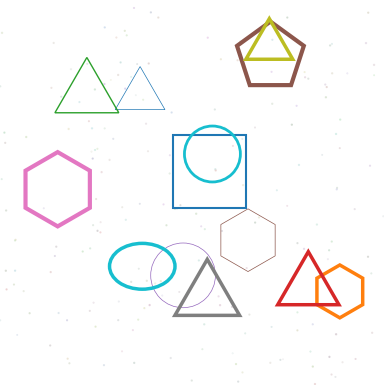[{"shape": "square", "thickness": 1.5, "radius": 0.48, "center": [0.544, 0.554]}, {"shape": "triangle", "thickness": 0.5, "radius": 0.37, "center": [0.364, 0.753]}, {"shape": "hexagon", "thickness": 2.5, "radius": 0.34, "center": [0.883, 0.243]}, {"shape": "triangle", "thickness": 1, "radius": 0.48, "center": [0.226, 0.755]}, {"shape": "triangle", "thickness": 2.5, "radius": 0.46, "center": [0.801, 0.254]}, {"shape": "circle", "thickness": 0.5, "radius": 0.42, "center": [0.475, 0.285]}, {"shape": "pentagon", "thickness": 3, "radius": 0.46, "center": [0.702, 0.853]}, {"shape": "hexagon", "thickness": 0.5, "radius": 0.41, "center": [0.644, 0.376]}, {"shape": "hexagon", "thickness": 3, "radius": 0.48, "center": [0.15, 0.508]}, {"shape": "triangle", "thickness": 2.5, "radius": 0.48, "center": [0.538, 0.229]}, {"shape": "triangle", "thickness": 2.5, "radius": 0.35, "center": [0.7, 0.881]}, {"shape": "oval", "thickness": 2.5, "radius": 0.43, "center": [0.37, 0.308]}, {"shape": "circle", "thickness": 2, "radius": 0.36, "center": [0.552, 0.6]}]